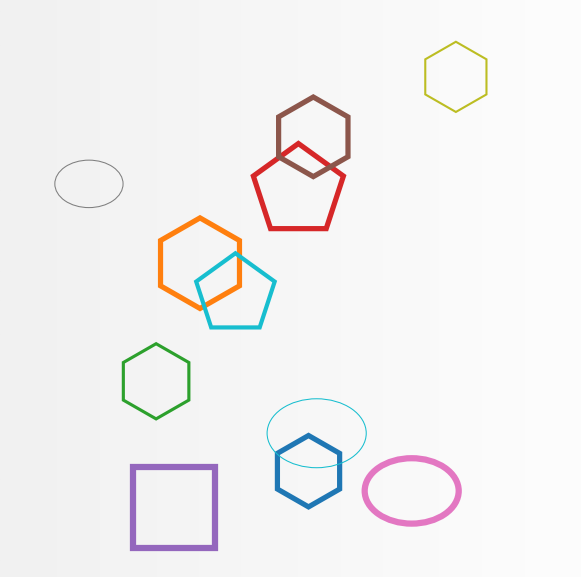[{"shape": "hexagon", "thickness": 2.5, "radius": 0.31, "center": [0.531, 0.183]}, {"shape": "hexagon", "thickness": 2.5, "radius": 0.39, "center": [0.344, 0.543]}, {"shape": "hexagon", "thickness": 1.5, "radius": 0.33, "center": [0.269, 0.339]}, {"shape": "pentagon", "thickness": 2.5, "radius": 0.41, "center": [0.513, 0.669]}, {"shape": "square", "thickness": 3, "radius": 0.35, "center": [0.3, 0.12]}, {"shape": "hexagon", "thickness": 2.5, "radius": 0.34, "center": [0.539, 0.762]}, {"shape": "oval", "thickness": 3, "radius": 0.4, "center": [0.708, 0.149]}, {"shape": "oval", "thickness": 0.5, "radius": 0.29, "center": [0.153, 0.681]}, {"shape": "hexagon", "thickness": 1, "radius": 0.3, "center": [0.784, 0.866]}, {"shape": "pentagon", "thickness": 2, "radius": 0.36, "center": [0.405, 0.49]}, {"shape": "oval", "thickness": 0.5, "radius": 0.43, "center": [0.545, 0.249]}]